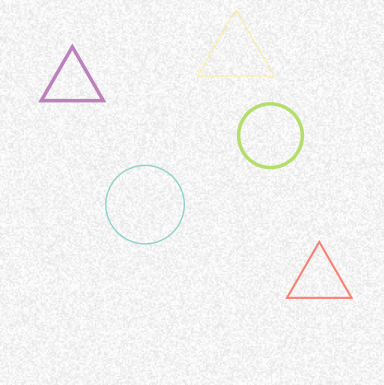[{"shape": "circle", "thickness": 1, "radius": 0.51, "center": [0.377, 0.469]}, {"shape": "triangle", "thickness": 1.5, "radius": 0.48, "center": [0.829, 0.275]}, {"shape": "circle", "thickness": 2.5, "radius": 0.41, "center": [0.703, 0.648]}, {"shape": "triangle", "thickness": 2.5, "radius": 0.47, "center": [0.188, 0.785]}, {"shape": "triangle", "thickness": 0.5, "radius": 0.57, "center": [0.613, 0.86]}]